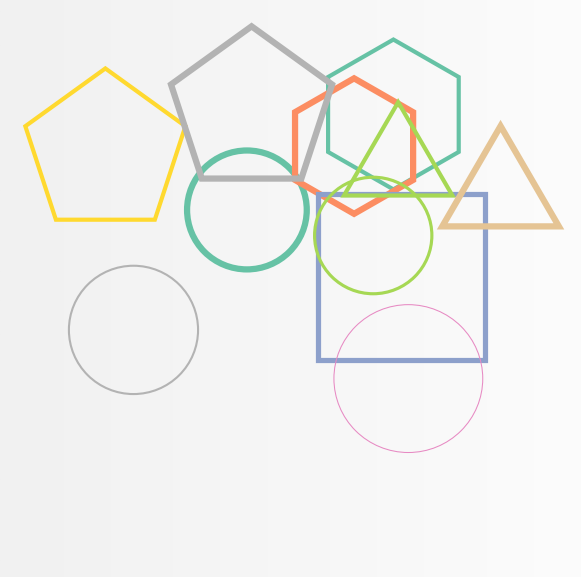[{"shape": "circle", "thickness": 3, "radius": 0.51, "center": [0.425, 0.636]}, {"shape": "hexagon", "thickness": 2, "radius": 0.65, "center": [0.677, 0.801]}, {"shape": "hexagon", "thickness": 3, "radius": 0.59, "center": [0.609, 0.746]}, {"shape": "square", "thickness": 2.5, "radius": 0.72, "center": [0.69, 0.52]}, {"shape": "circle", "thickness": 0.5, "radius": 0.64, "center": [0.703, 0.344]}, {"shape": "circle", "thickness": 1.5, "radius": 0.5, "center": [0.642, 0.591]}, {"shape": "triangle", "thickness": 2, "radius": 0.54, "center": [0.685, 0.714]}, {"shape": "pentagon", "thickness": 2, "radius": 0.72, "center": [0.181, 0.736]}, {"shape": "triangle", "thickness": 3, "radius": 0.58, "center": [0.861, 0.665]}, {"shape": "pentagon", "thickness": 3, "radius": 0.73, "center": [0.433, 0.808]}, {"shape": "circle", "thickness": 1, "radius": 0.56, "center": [0.23, 0.428]}]